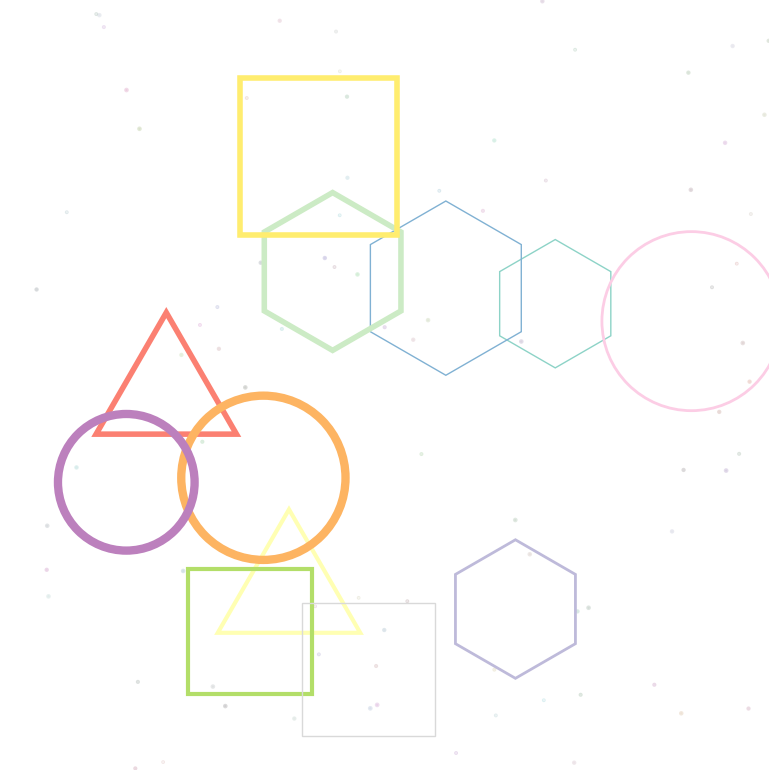[{"shape": "hexagon", "thickness": 0.5, "radius": 0.42, "center": [0.721, 0.606]}, {"shape": "triangle", "thickness": 1.5, "radius": 0.53, "center": [0.375, 0.232]}, {"shape": "hexagon", "thickness": 1, "radius": 0.45, "center": [0.669, 0.209]}, {"shape": "triangle", "thickness": 2, "radius": 0.53, "center": [0.216, 0.489]}, {"shape": "hexagon", "thickness": 0.5, "radius": 0.57, "center": [0.579, 0.626]}, {"shape": "circle", "thickness": 3, "radius": 0.53, "center": [0.342, 0.379]}, {"shape": "square", "thickness": 1.5, "radius": 0.4, "center": [0.325, 0.18]}, {"shape": "circle", "thickness": 1, "radius": 0.58, "center": [0.898, 0.583]}, {"shape": "square", "thickness": 0.5, "radius": 0.43, "center": [0.478, 0.131]}, {"shape": "circle", "thickness": 3, "radius": 0.44, "center": [0.164, 0.374]}, {"shape": "hexagon", "thickness": 2, "radius": 0.51, "center": [0.432, 0.647]}, {"shape": "square", "thickness": 2, "radius": 0.51, "center": [0.413, 0.797]}]